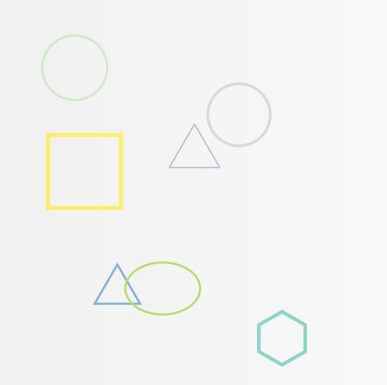[{"shape": "hexagon", "thickness": 2.5, "radius": 0.35, "center": [0.728, 0.121]}, {"shape": "triangle", "thickness": 1, "radius": 0.38, "center": [0.502, 0.602]}, {"shape": "triangle", "thickness": 1.5, "radius": 0.34, "center": [0.303, 0.245]}, {"shape": "oval", "thickness": 1.5, "radius": 0.48, "center": [0.42, 0.251]}, {"shape": "circle", "thickness": 2, "radius": 0.4, "center": [0.617, 0.702]}, {"shape": "circle", "thickness": 1.5, "radius": 0.42, "center": [0.193, 0.824]}, {"shape": "square", "thickness": 3, "radius": 0.47, "center": [0.219, 0.554]}]